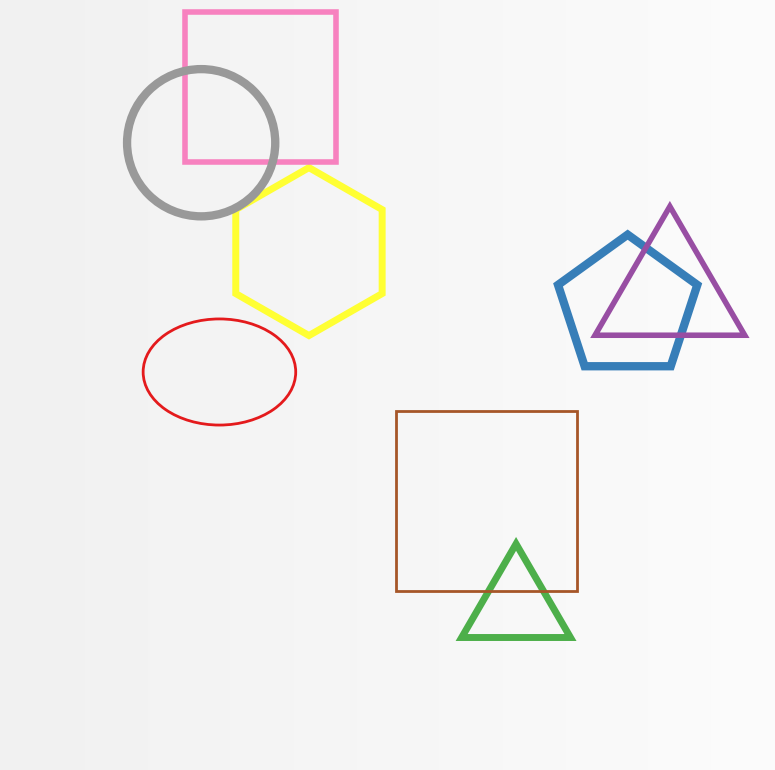[{"shape": "oval", "thickness": 1, "radius": 0.49, "center": [0.283, 0.517]}, {"shape": "pentagon", "thickness": 3, "radius": 0.47, "center": [0.81, 0.601]}, {"shape": "triangle", "thickness": 2.5, "radius": 0.41, "center": [0.666, 0.213]}, {"shape": "triangle", "thickness": 2, "radius": 0.56, "center": [0.864, 0.62]}, {"shape": "hexagon", "thickness": 2.5, "radius": 0.55, "center": [0.399, 0.673]}, {"shape": "square", "thickness": 1, "radius": 0.58, "center": [0.628, 0.349]}, {"shape": "square", "thickness": 2, "radius": 0.49, "center": [0.336, 0.887]}, {"shape": "circle", "thickness": 3, "radius": 0.48, "center": [0.26, 0.815]}]